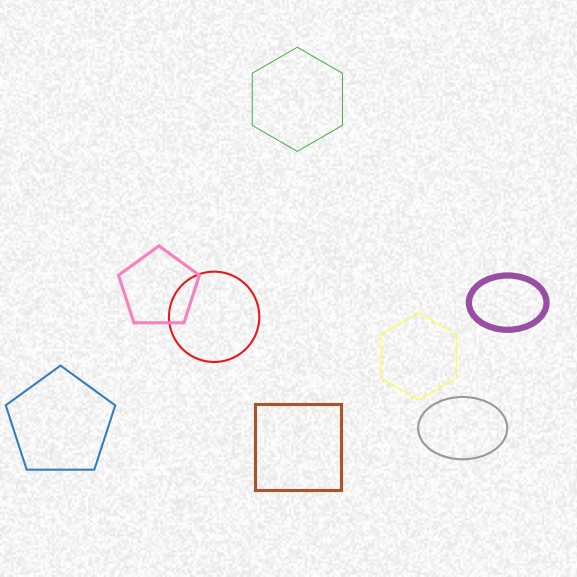[{"shape": "circle", "thickness": 1, "radius": 0.39, "center": [0.371, 0.451]}, {"shape": "pentagon", "thickness": 1, "radius": 0.5, "center": [0.105, 0.266]}, {"shape": "hexagon", "thickness": 0.5, "radius": 0.45, "center": [0.515, 0.827]}, {"shape": "oval", "thickness": 3, "radius": 0.34, "center": [0.879, 0.475]}, {"shape": "hexagon", "thickness": 0.5, "radius": 0.38, "center": [0.725, 0.382]}, {"shape": "square", "thickness": 1.5, "radius": 0.37, "center": [0.516, 0.226]}, {"shape": "pentagon", "thickness": 1.5, "radius": 0.37, "center": [0.275, 0.5]}, {"shape": "oval", "thickness": 1, "radius": 0.39, "center": [0.801, 0.258]}]